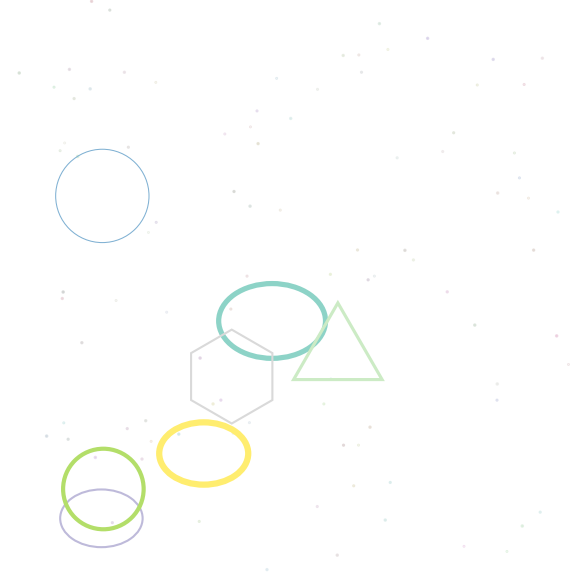[{"shape": "oval", "thickness": 2.5, "radius": 0.46, "center": [0.471, 0.443]}, {"shape": "oval", "thickness": 1, "radius": 0.36, "center": [0.176, 0.102]}, {"shape": "circle", "thickness": 0.5, "radius": 0.4, "center": [0.177, 0.66]}, {"shape": "circle", "thickness": 2, "radius": 0.35, "center": [0.179, 0.152]}, {"shape": "hexagon", "thickness": 1, "radius": 0.41, "center": [0.401, 0.347]}, {"shape": "triangle", "thickness": 1.5, "radius": 0.44, "center": [0.585, 0.386]}, {"shape": "oval", "thickness": 3, "radius": 0.39, "center": [0.353, 0.214]}]